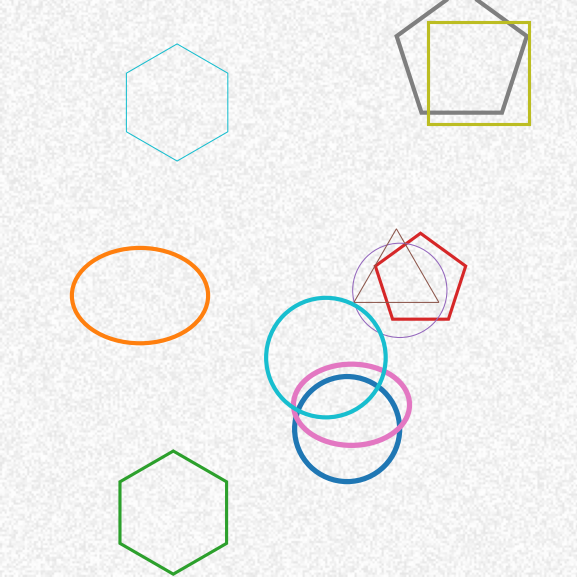[{"shape": "circle", "thickness": 2.5, "radius": 0.45, "center": [0.601, 0.256]}, {"shape": "oval", "thickness": 2, "radius": 0.59, "center": [0.242, 0.487]}, {"shape": "hexagon", "thickness": 1.5, "radius": 0.53, "center": [0.3, 0.112]}, {"shape": "pentagon", "thickness": 1.5, "radius": 0.41, "center": [0.728, 0.513]}, {"shape": "circle", "thickness": 0.5, "radius": 0.41, "center": [0.692, 0.496]}, {"shape": "triangle", "thickness": 0.5, "radius": 0.42, "center": [0.686, 0.518]}, {"shape": "oval", "thickness": 2.5, "radius": 0.5, "center": [0.609, 0.298]}, {"shape": "pentagon", "thickness": 2, "radius": 0.59, "center": [0.8, 0.9]}, {"shape": "square", "thickness": 1.5, "radius": 0.44, "center": [0.829, 0.873]}, {"shape": "circle", "thickness": 2, "radius": 0.52, "center": [0.564, 0.38]}, {"shape": "hexagon", "thickness": 0.5, "radius": 0.51, "center": [0.307, 0.822]}]